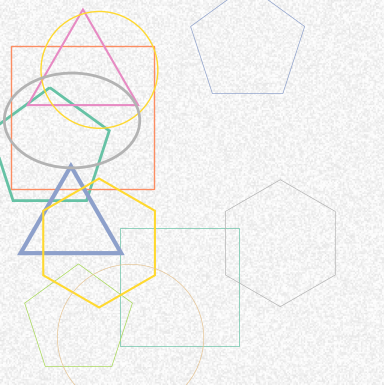[{"shape": "pentagon", "thickness": 2, "radius": 0.81, "center": [0.129, 0.61]}, {"shape": "square", "thickness": 0.5, "radius": 0.77, "center": [0.466, 0.255]}, {"shape": "square", "thickness": 1, "radius": 0.93, "center": [0.214, 0.694]}, {"shape": "pentagon", "thickness": 0.5, "radius": 0.78, "center": [0.643, 0.883]}, {"shape": "triangle", "thickness": 3, "radius": 0.75, "center": [0.184, 0.418]}, {"shape": "triangle", "thickness": 1.5, "radius": 0.83, "center": [0.215, 0.81]}, {"shape": "pentagon", "thickness": 0.5, "radius": 0.74, "center": [0.204, 0.167]}, {"shape": "hexagon", "thickness": 1.5, "radius": 0.84, "center": [0.257, 0.369]}, {"shape": "circle", "thickness": 1, "radius": 0.76, "center": [0.258, 0.818]}, {"shape": "circle", "thickness": 0.5, "radius": 0.95, "center": [0.339, 0.123]}, {"shape": "oval", "thickness": 2, "radius": 0.88, "center": [0.187, 0.687]}, {"shape": "hexagon", "thickness": 0.5, "radius": 0.82, "center": [0.728, 0.368]}]